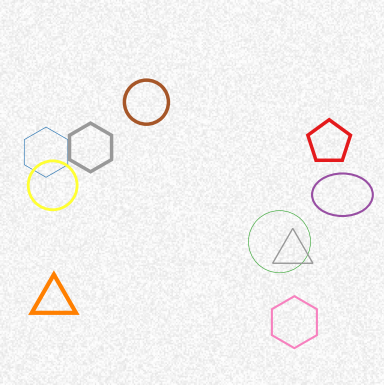[{"shape": "pentagon", "thickness": 2.5, "radius": 0.29, "center": [0.855, 0.631]}, {"shape": "hexagon", "thickness": 0.5, "radius": 0.33, "center": [0.12, 0.605]}, {"shape": "circle", "thickness": 0.5, "radius": 0.4, "center": [0.726, 0.372]}, {"shape": "oval", "thickness": 1.5, "radius": 0.39, "center": [0.889, 0.494]}, {"shape": "triangle", "thickness": 3, "radius": 0.33, "center": [0.14, 0.221]}, {"shape": "circle", "thickness": 2, "radius": 0.32, "center": [0.137, 0.519]}, {"shape": "circle", "thickness": 2.5, "radius": 0.29, "center": [0.38, 0.735]}, {"shape": "hexagon", "thickness": 1.5, "radius": 0.34, "center": [0.765, 0.163]}, {"shape": "triangle", "thickness": 1, "radius": 0.3, "center": [0.76, 0.346]}, {"shape": "hexagon", "thickness": 2.5, "radius": 0.32, "center": [0.235, 0.617]}]